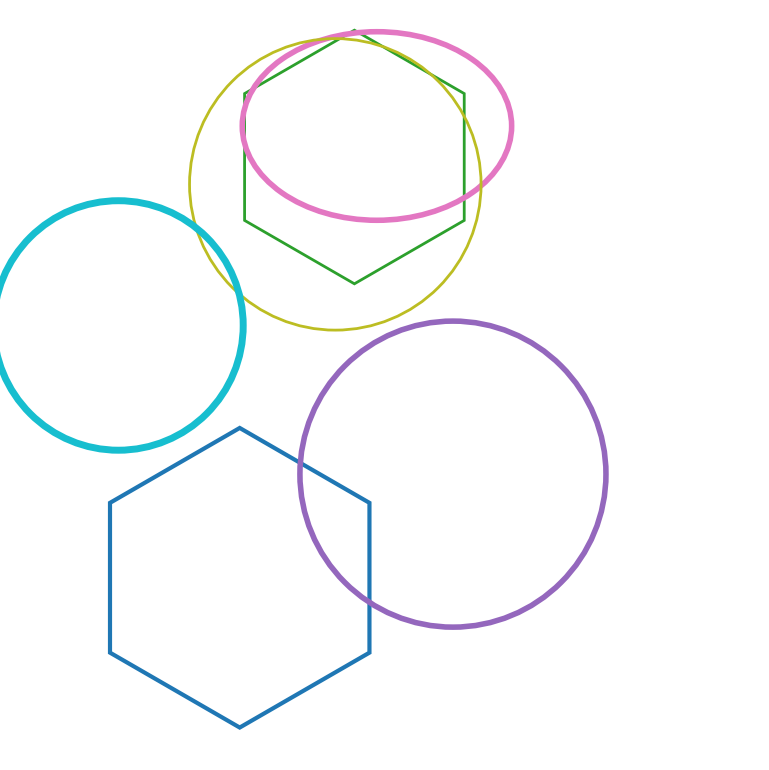[{"shape": "hexagon", "thickness": 1.5, "radius": 0.97, "center": [0.311, 0.25]}, {"shape": "hexagon", "thickness": 1, "radius": 0.82, "center": [0.46, 0.796]}, {"shape": "circle", "thickness": 2, "radius": 0.99, "center": [0.588, 0.384]}, {"shape": "oval", "thickness": 2, "radius": 0.87, "center": [0.49, 0.836]}, {"shape": "circle", "thickness": 1, "radius": 0.95, "center": [0.435, 0.761]}, {"shape": "circle", "thickness": 2.5, "radius": 0.81, "center": [0.154, 0.577]}]